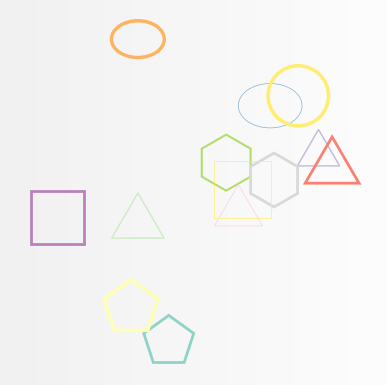[{"shape": "pentagon", "thickness": 2, "radius": 0.34, "center": [0.435, 0.113]}, {"shape": "pentagon", "thickness": 2.5, "radius": 0.37, "center": [0.338, 0.201]}, {"shape": "triangle", "thickness": 1, "radius": 0.32, "center": [0.822, 0.601]}, {"shape": "triangle", "thickness": 2, "radius": 0.4, "center": [0.857, 0.564]}, {"shape": "oval", "thickness": 0.5, "radius": 0.41, "center": [0.697, 0.725]}, {"shape": "oval", "thickness": 2.5, "radius": 0.34, "center": [0.356, 0.898]}, {"shape": "hexagon", "thickness": 1.5, "radius": 0.36, "center": [0.584, 0.578]}, {"shape": "triangle", "thickness": 0.5, "radius": 0.36, "center": [0.615, 0.449]}, {"shape": "hexagon", "thickness": 2, "radius": 0.35, "center": [0.707, 0.532]}, {"shape": "square", "thickness": 2, "radius": 0.34, "center": [0.148, 0.435]}, {"shape": "triangle", "thickness": 1, "radius": 0.39, "center": [0.356, 0.421]}, {"shape": "square", "thickness": 0.5, "radius": 0.37, "center": [0.626, 0.508]}, {"shape": "circle", "thickness": 2.5, "radius": 0.39, "center": [0.77, 0.751]}]